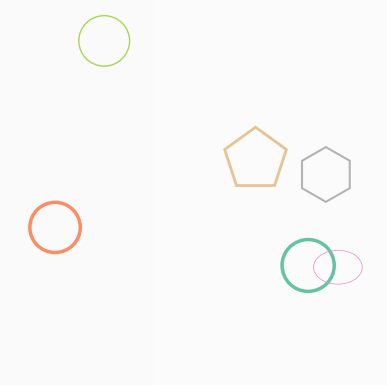[{"shape": "circle", "thickness": 2.5, "radius": 0.34, "center": [0.795, 0.311]}, {"shape": "circle", "thickness": 2.5, "radius": 0.33, "center": [0.142, 0.409]}, {"shape": "oval", "thickness": 0.5, "radius": 0.31, "center": [0.872, 0.306]}, {"shape": "circle", "thickness": 1, "radius": 0.33, "center": [0.269, 0.894]}, {"shape": "pentagon", "thickness": 2, "radius": 0.42, "center": [0.659, 0.586]}, {"shape": "hexagon", "thickness": 1.5, "radius": 0.36, "center": [0.841, 0.547]}]